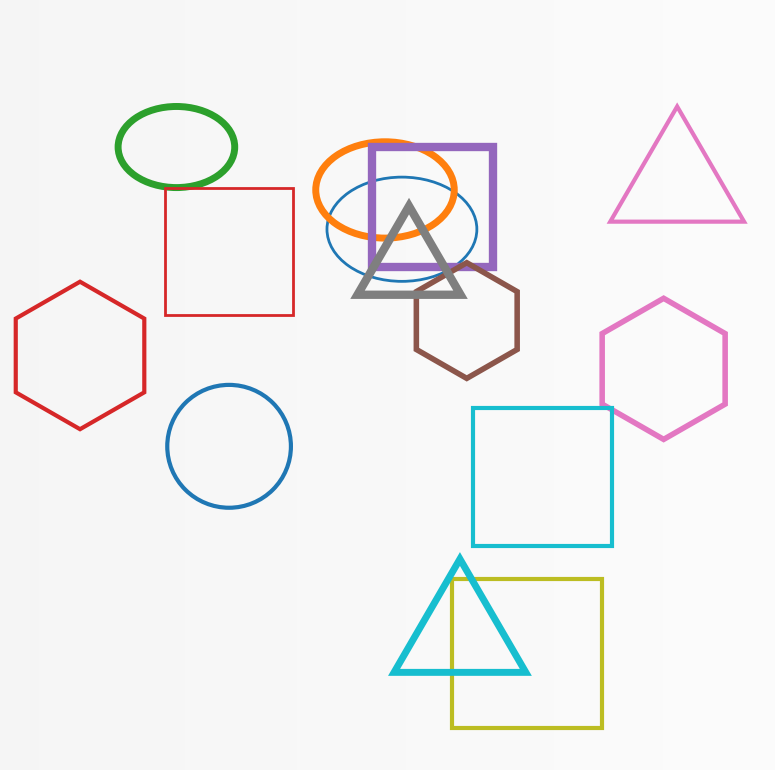[{"shape": "circle", "thickness": 1.5, "radius": 0.4, "center": [0.296, 0.42]}, {"shape": "oval", "thickness": 1, "radius": 0.48, "center": [0.519, 0.702]}, {"shape": "oval", "thickness": 2.5, "radius": 0.45, "center": [0.497, 0.753]}, {"shape": "oval", "thickness": 2.5, "radius": 0.38, "center": [0.228, 0.809]}, {"shape": "square", "thickness": 1, "radius": 0.41, "center": [0.296, 0.674]}, {"shape": "hexagon", "thickness": 1.5, "radius": 0.48, "center": [0.103, 0.538]}, {"shape": "square", "thickness": 3, "radius": 0.39, "center": [0.558, 0.731]}, {"shape": "hexagon", "thickness": 2, "radius": 0.38, "center": [0.602, 0.584]}, {"shape": "triangle", "thickness": 1.5, "radius": 0.5, "center": [0.874, 0.762]}, {"shape": "hexagon", "thickness": 2, "radius": 0.46, "center": [0.856, 0.521]}, {"shape": "triangle", "thickness": 3, "radius": 0.38, "center": [0.528, 0.656]}, {"shape": "square", "thickness": 1.5, "radius": 0.49, "center": [0.68, 0.151]}, {"shape": "triangle", "thickness": 2.5, "radius": 0.49, "center": [0.593, 0.176]}, {"shape": "square", "thickness": 1.5, "radius": 0.45, "center": [0.7, 0.381]}]